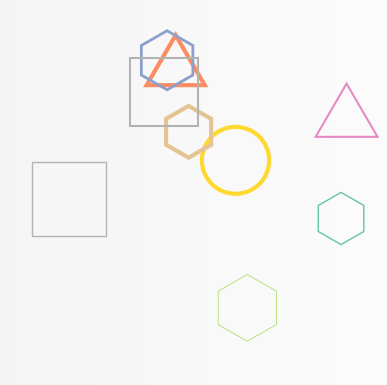[{"shape": "hexagon", "thickness": 1, "radius": 0.34, "center": [0.88, 0.433]}, {"shape": "triangle", "thickness": 3, "radius": 0.43, "center": [0.453, 0.822]}, {"shape": "hexagon", "thickness": 2, "radius": 0.38, "center": [0.431, 0.843]}, {"shape": "triangle", "thickness": 1.5, "radius": 0.46, "center": [0.894, 0.691]}, {"shape": "hexagon", "thickness": 0.5, "radius": 0.43, "center": [0.638, 0.2]}, {"shape": "circle", "thickness": 3, "radius": 0.43, "center": [0.608, 0.584]}, {"shape": "hexagon", "thickness": 3, "radius": 0.34, "center": [0.487, 0.658]}, {"shape": "square", "thickness": 1, "radius": 0.48, "center": [0.177, 0.482]}, {"shape": "square", "thickness": 1.5, "radius": 0.44, "center": [0.423, 0.761]}]